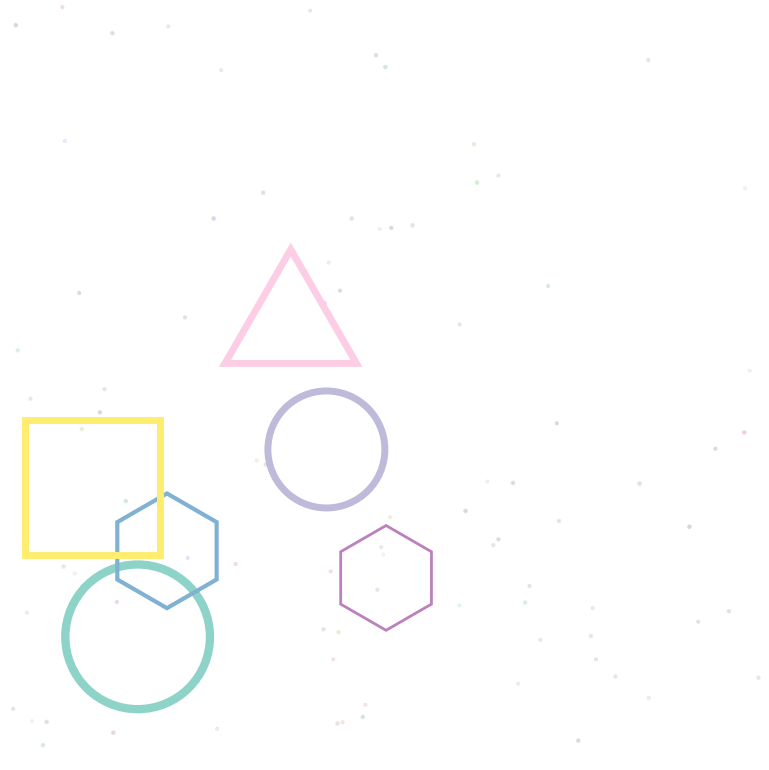[{"shape": "circle", "thickness": 3, "radius": 0.47, "center": [0.179, 0.173]}, {"shape": "circle", "thickness": 2.5, "radius": 0.38, "center": [0.424, 0.416]}, {"shape": "hexagon", "thickness": 1.5, "radius": 0.37, "center": [0.217, 0.285]}, {"shape": "triangle", "thickness": 2.5, "radius": 0.49, "center": [0.378, 0.577]}, {"shape": "hexagon", "thickness": 1, "radius": 0.34, "center": [0.501, 0.249]}, {"shape": "square", "thickness": 2.5, "radius": 0.44, "center": [0.12, 0.367]}]